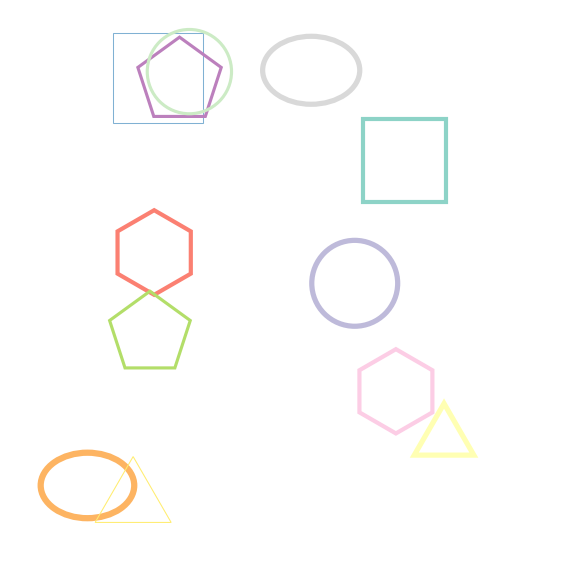[{"shape": "square", "thickness": 2, "radius": 0.36, "center": [0.7, 0.721]}, {"shape": "triangle", "thickness": 2.5, "radius": 0.3, "center": [0.769, 0.241]}, {"shape": "circle", "thickness": 2.5, "radius": 0.37, "center": [0.614, 0.509]}, {"shape": "hexagon", "thickness": 2, "radius": 0.37, "center": [0.267, 0.562]}, {"shape": "square", "thickness": 0.5, "radius": 0.39, "center": [0.274, 0.864]}, {"shape": "oval", "thickness": 3, "radius": 0.4, "center": [0.151, 0.159]}, {"shape": "pentagon", "thickness": 1.5, "radius": 0.37, "center": [0.26, 0.421]}, {"shape": "hexagon", "thickness": 2, "radius": 0.36, "center": [0.686, 0.322]}, {"shape": "oval", "thickness": 2.5, "radius": 0.42, "center": [0.539, 0.877]}, {"shape": "pentagon", "thickness": 1.5, "radius": 0.38, "center": [0.311, 0.859]}, {"shape": "circle", "thickness": 1.5, "radius": 0.36, "center": [0.328, 0.875]}, {"shape": "triangle", "thickness": 0.5, "radius": 0.38, "center": [0.231, 0.133]}]